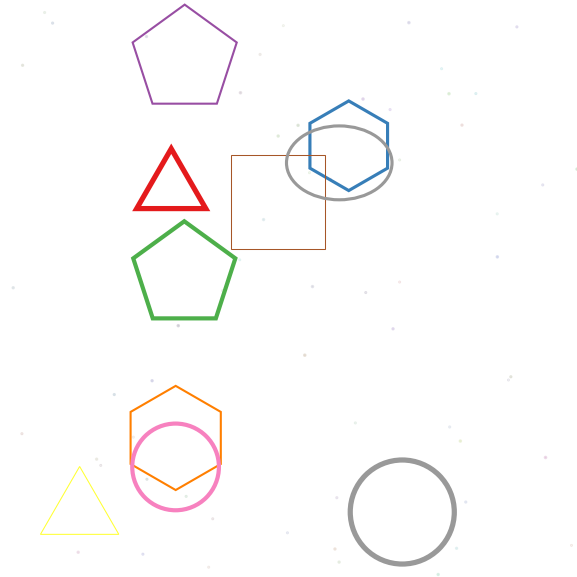[{"shape": "triangle", "thickness": 2.5, "radius": 0.35, "center": [0.297, 0.672]}, {"shape": "hexagon", "thickness": 1.5, "radius": 0.39, "center": [0.604, 0.747]}, {"shape": "pentagon", "thickness": 2, "radius": 0.46, "center": [0.319, 0.523]}, {"shape": "pentagon", "thickness": 1, "radius": 0.47, "center": [0.32, 0.896]}, {"shape": "hexagon", "thickness": 1, "radius": 0.45, "center": [0.304, 0.241]}, {"shape": "triangle", "thickness": 0.5, "radius": 0.39, "center": [0.138, 0.113]}, {"shape": "square", "thickness": 0.5, "radius": 0.41, "center": [0.482, 0.65]}, {"shape": "circle", "thickness": 2, "radius": 0.38, "center": [0.304, 0.191]}, {"shape": "circle", "thickness": 2.5, "radius": 0.45, "center": [0.697, 0.113]}, {"shape": "oval", "thickness": 1.5, "radius": 0.46, "center": [0.587, 0.717]}]